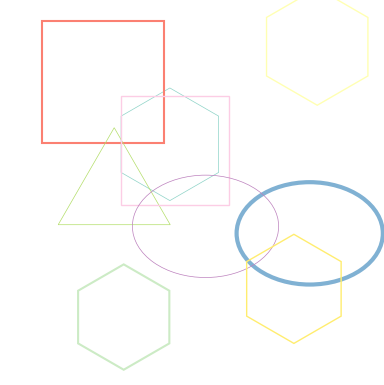[{"shape": "hexagon", "thickness": 0.5, "radius": 0.73, "center": [0.441, 0.625]}, {"shape": "hexagon", "thickness": 1, "radius": 0.76, "center": [0.824, 0.879]}, {"shape": "square", "thickness": 1.5, "radius": 0.79, "center": [0.267, 0.788]}, {"shape": "oval", "thickness": 3, "radius": 0.95, "center": [0.804, 0.394]}, {"shape": "triangle", "thickness": 0.5, "radius": 0.84, "center": [0.297, 0.5]}, {"shape": "square", "thickness": 1, "radius": 0.71, "center": [0.455, 0.609]}, {"shape": "oval", "thickness": 0.5, "radius": 0.95, "center": [0.534, 0.412]}, {"shape": "hexagon", "thickness": 1.5, "radius": 0.68, "center": [0.321, 0.176]}, {"shape": "hexagon", "thickness": 1, "radius": 0.71, "center": [0.763, 0.25]}]